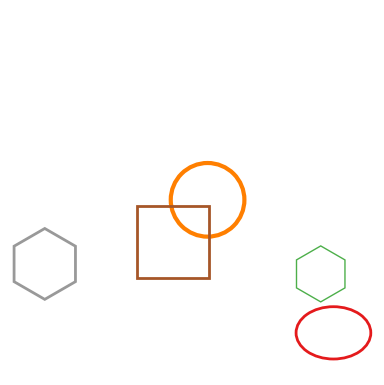[{"shape": "oval", "thickness": 2, "radius": 0.49, "center": [0.866, 0.135]}, {"shape": "hexagon", "thickness": 1, "radius": 0.36, "center": [0.833, 0.289]}, {"shape": "circle", "thickness": 3, "radius": 0.48, "center": [0.539, 0.481]}, {"shape": "square", "thickness": 2, "radius": 0.47, "center": [0.449, 0.373]}, {"shape": "hexagon", "thickness": 2, "radius": 0.46, "center": [0.116, 0.314]}]